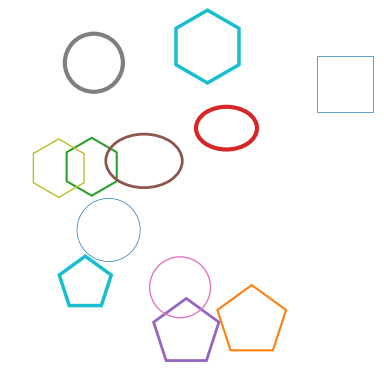[{"shape": "circle", "thickness": 0.5, "radius": 0.41, "center": [0.282, 0.403]}, {"shape": "square", "thickness": 0.5, "radius": 0.36, "center": [0.897, 0.782]}, {"shape": "pentagon", "thickness": 1.5, "radius": 0.47, "center": [0.654, 0.166]}, {"shape": "hexagon", "thickness": 1.5, "radius": 0.38, "center": [0.238, 0.567]}, {"shape": "oval", "thickness": 3, "radius": 0.4, "center": [0.588, 0.667]}, {"shape": "pentagon", "thickness": 2, "radius": 0.45, "center": [0.484, 0.136]}, {"shape": "oval", "thickness": 2, "radius": 0.5, "center": [0.374, 0.582]}, {"shape": "circle", "thickness": 1, "radius": 0.4, "center": [0.468, 0.254]}, {"shape": "circle", "thickness": 3, "radius": 0.38, "center": [0.244, 0.837]}, {"shape": "hexagon", "thickness": 1, "radius": 0.38, "center": [0.152, 0.563]}, {"shape": "pentagon", "thickness": 2.5, "radius": 0.35, "center": [0.221, 0.264]}, {"shape": "hexagon", "thickness": 2.5, "radius": 0.47, "center": [0.539, 0.879]}]